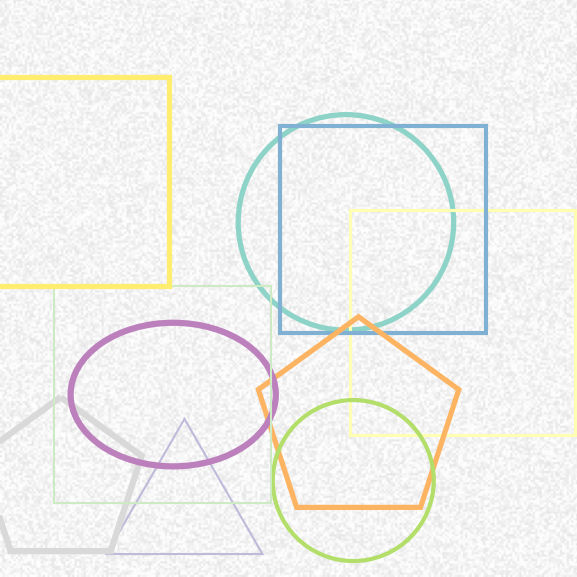[{"shape": "circle", "thickness": 2.5, "radius": 0.93, "center": [0.599, 0.614]}, {"shape": "square", "thickness": 1.5, "radius": 0.97, "center": [0.802, 0.441]}, {"shape": "triangle", "thickness": 1, "radius": 0.78, "center": [0.319, 0.118]}, {"shape": "square", "thickness": 2, "radius": 0.89, "center": [0.663, 0.602]}, {"shape": "pentagon", "thickness": 2.5, "radius": 0.91, "center": [0.621, 0.268]}, {"shape": "circle", "thickness": 2, "radius": 0.7, "center": [0.612, 0.167]}, {"shape": "pentagon", "thickness": 3, "radius": 0.74, "center": [0.105, 0.164]}, {"shape": "oval", "thickness": 3, "radius": 0.89, "center": [0.3, 0.316]}, {"shape": "square", "thickness": 1, "radius": 0.94, "center": [0.282, 0.316]}, {"shape": "square", "thickness": 2.5, "radius": 0.9, "center": [0.113, 0.685]}]